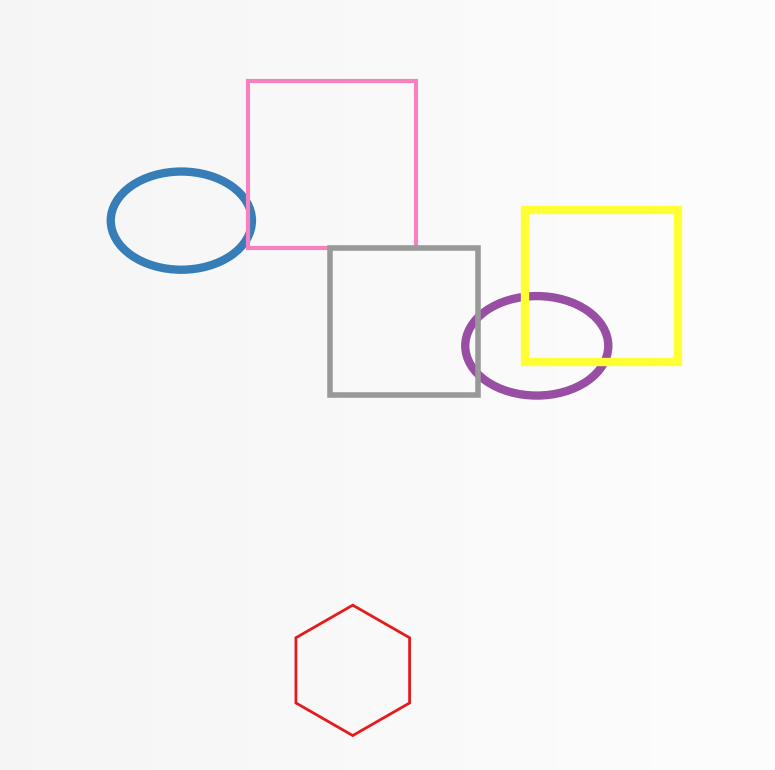[{"shape": "hexagon", "thickness": 1, "radius": 0.42, "center": [0.455, 0.129]}, {"shape": "oval", "thickness": 3, "radius": 0.46, "center": [0.234, 0.713]}, {"shape": "oval", "thickness": 3, "radius": 0.46, "center": [0.693, 0.551]}, {"shape": "square", "thickness": 3, "radius": 0.49, "center": [0.776, 0.629]}, {"shape": "square", "thickness": 1.5, "radius": 0.54, "center": [0.429, 0.786]}, {"shape": "square", "thickness": 2, "radius": 0.48, "center": [0.522, 0.582]}]